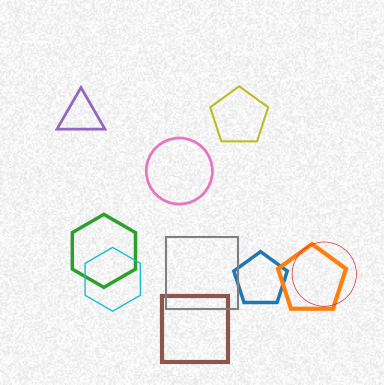[{"shape": "pentagon", "thickness": 2.5, "radius": 0.37, "center": [0.677, 0.273]}, {"shape": "pentagon", "thickness": 3, "radius": 0.46, "center": [0.81, 0.273]}, {"shape": "hexagon", "thickness": 2.5, "radius": 0.47, "center": [0.27, 0.348]}, {"shape": "circle", "thickness": 0.5, "radius": 0.42, "center": [0.842, 0.288]}, {"shape": "triangle", "thickness": 2, "radius": 0.36, "center": [0.21, 0.701]}, {"shape": "square", "thickness": 3, "radius": 0.43, "center": [0.507, 0.146]}, {"shape": "circle", "thickness": 2, "radius": 0.43, "center": [0.466, 0.556]}, {"shape": "square", "thickness": 1.5, "radius": 0.47, "center": [0.525, 0.291]}, {"shape": "pentagon", "thickness": 1.5, "radius": 0.4, "center": [0.621, 0.697]}, {"shape": "hexagon", "thickness": 1, "radius": 0.41, "center": [0.293, 0.275]}]